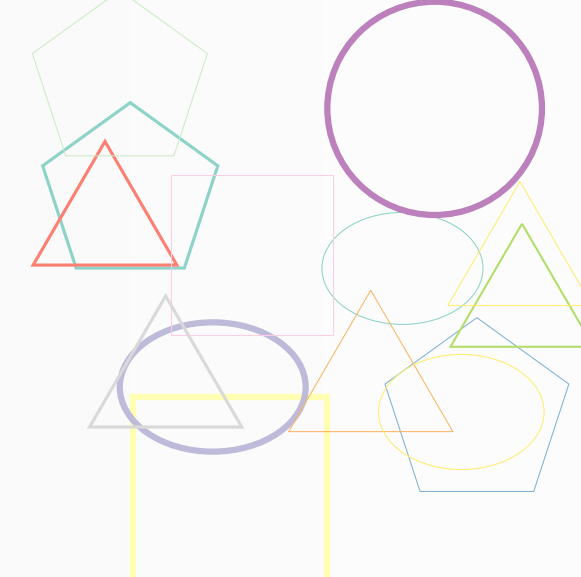[{"shape": "oval", "thickness": 0.5, "radius": 0.69, "center": [0.692, 0.534]}, {"shape": "pentagon", "thickness": 1.5, "radius": 0.79, "center": [0.224, 0.663]}, {"shape": "square", "thickness": 3, "radius": 0.83, "center": [0.395, 0.146]}, {"shape": "oval", "thickness": 3, "radius": 0.8, "center": [0.366, 0.329]}, {"shape": "triangle", "thickness": 1.5, "radius": 0.71, "center": [0.181, 0.611]}, {"shape": "pentagon", "thickness": 0.5, "radius": 0.83, "center": [0.82, 0.283]}, {"shape": "triangle", "thickness": 0.5, "radius": 0.82, "center": [0.638, 0.333]}, {"shape": "triangle", "thickness": 1, "radius": 0.71, "center": [0.898, 0.47]}, {"shape": "square", "thickness": 0.5, "radius": 0.7, "center": [0.434, 0.558]}, {"shape": "triangle", "thickness": 1.5, "radius": 0.76, "center": [0.285, 0.335]}, {"shape": "circle", "thickness": 3, "radius": 0.92, "center": [0.748, 0.812]}, {"shape": "pentagon", "thickness": 0.5, "radius": 0.79, "center": [0.206, 0.857]}, {"shape": "triangle", "thickness": 0.5, "radius": 0.72, "center": [0.895, 0.542]}, {"shape": "oval", "thickness": 0.5, "radius": 0.71, "center": [0.794, 0.286]}]